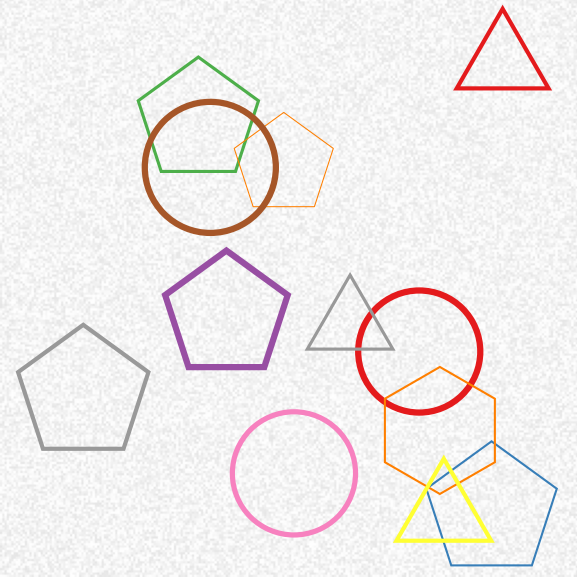[{"shape": "triangle", "thickness": 2, "radius": 0.46, "center": [0.87, 0.892]}, {"shape": "circle", "thickness": 3, "radius": 0.53, "center": [0.726, 0.39]}, {"shape": "pentagon", "thickness": 1, "radius": 0.59, "center": [0.851, 0.116]}, {"shape": "pentagon", "thickness": 1.5, "radius": 0.55, "center": [0.343, 0.791]}, {"shape": "pentagon", "thickness": 3, "radius": 0.56, "center": [0.392, 0.454]}, {"shape": "pentagon", "thickness": 0.5, "radius": 0.45, "center": [0.491, 0.714]}, {"shape": "hexagon", "thickness": 1, "radius": 0.55, "center": [0.762, 0.254]}, {"shape": "triangle", "thickness": 2, "radius": 0.47, "center": [0.769, 0.11]}, {"shape": "circle", "thickness": 3, "radius": 0.57, "center": [0.364, 0.709]}, {"shape": "circle", "thickness": 2.5, "radius": 0.53, "center": [0.509, 0.179]}, {"shape": "triangle", "thickness": 1.5, "radius": 0.43, "center": [0.606, 0.437]}, {"shape": "pentagon", "thickness": 2, "radius": 0.59, "center": [0.144, 0.318]}]